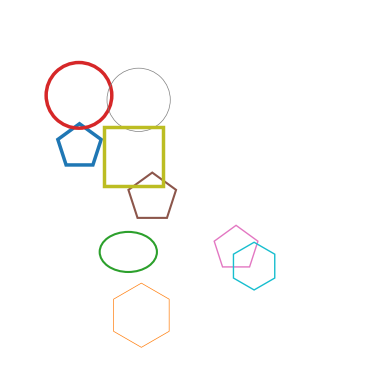[{"shape": "pentagon", "thickness": 2.5, "radius": 0.3, "center": [0.206, 0.619]}, {"shape": "hexagon", "thickness": 0.5, "radius": 0.42, "center": [0.367, 0.181]}, {"shape": "oval", "thickness": 1.5, "radius": 0.37, "center": [0.333, 0.346]}, {"shape": "circle", "thickness": 2.5, "radius": 0.43, "center": [0.205, 0.752]}, {"shape": "pentagon", "thickness": 1.5, "radius": 0.33, "center": [0.395, 0.487]}, {"shape": "pentagon", "thickness": 1, "radius": 0.3, "center": [0.613, 0.355]}, {"shape": "circle", "thickness": 0.5, "radius": 0.41, "center": [0.36, 0.741]}, {"shape": "square", "thickness": 2.5, "radius": 0.38, "center": [0.347, 0.593]}, {"shape": "hexagon", "thickness": 1, "radius": 0.31, "center": [0.66, 0.309]}]